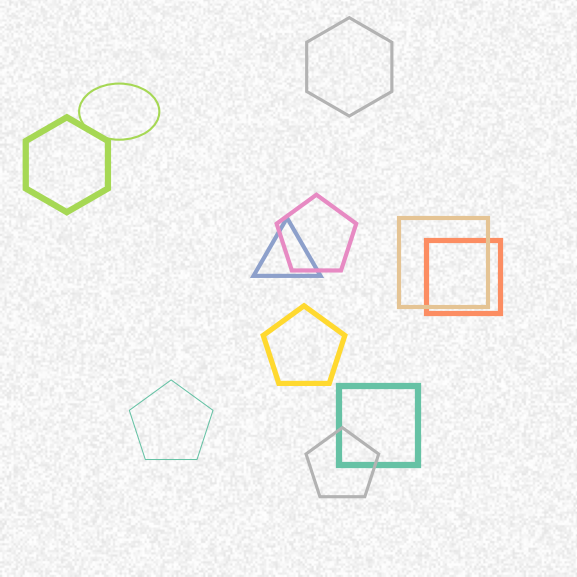[{"shape": "square", "thickness": 3, "radius": 0.34, "center": [0.655, 0.262]}, {"shape": "pentagon", "thickness": 0.5, "radius": 0.38, "center": [0.296, 0.265]}, {"shape": "square", "thickness": 2.5, "radius": 0.32, "center": [0.802, 0.521]}, {"shape": "triangle", "thickness": 2, "radius": 0.33, "center": [0.497, 0.555]}, {"shape": "pentagon", "thickness": 2, "radius": 0.36, "center": [0.548, 0.589]}, {"shape": "hexagon", "thickness": 3, "radius": 0.41, "center": [0.116, 0.714]}, {"shape": "oval", "thickness": 1, "radius": 0.35, "center": [0.206, 0.806]}, {"shape": "pentagon", "thickness": 2.5, "radius": 0.37, "center": [0.526, 0.395]}, {"shape": "square", "thickness": 2, "radius": 0.39, "center": [0.768, 0.544]}, {"shape": "pentagon", "thickness": 1.5, "radius": 0.33, "center": [0.593, 0.193]}, {"shape": "hexagon", "thickness": 1.5, "radius": 0.43, "center": [0.605, 0.883]}]